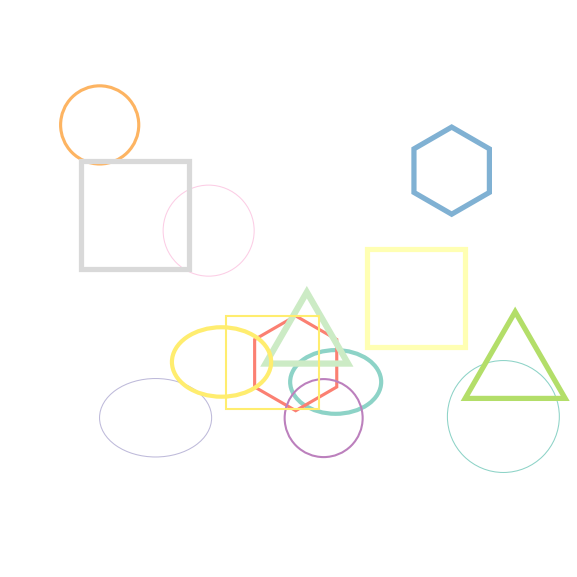[{"shape": "circle", "thickness": 0.5, "radius": 0.48, "center": [0.872, 0.278]}, {"shape": "oval", "thickness": 2, "radius": 0.39, "center": [0.581, 0.338]}, {"shape": "square", "thickness": 2.5, "radius": 0.42, "center": [0.72, 0.483]}, {"shape": "oval", "thickness": 0.5, "radius": 0.49, "center": [0.269, 0.276]}, {"shape": "hexagon", "thickness": 1.5, "radius": 0.41, "center": [0.512, 0.37]}, {"shape": "hexagon", "thickness": 2.5, "radius": 0.38, "center": [0.782, 0.704]}, {"shape": "circle", "thickness": 1.5, "radius": 0.34, "center": [0.173, 0.783]}, {"shape": "triangle", "thickness": 2.5, "radius": 0.5, "center": [0.892, 0.359]}, {"shape": "circle", "thickness": 0.5, "radius": 0.39, "center": [0.361, 0.6]}, {"shape": "square", "thickness": 2.5, "radius": 0.47, "center": [0.234, 0.626]}, {"shape": "circle", "thickness": 1, "radius": 0.34, "center": [0.56, 0.275]}, {"shape": "triangle", "thickness": 3, "radius": 0.41, "center": [0.531, 0.411]}, {"shape": "square", "thickness": 1, "radius": 0.4, "center": [0.471, 0.372]}, {"shape": "oval", "thickness": 2, "radius": 0.43, "center": [0.384, 0.372]}]